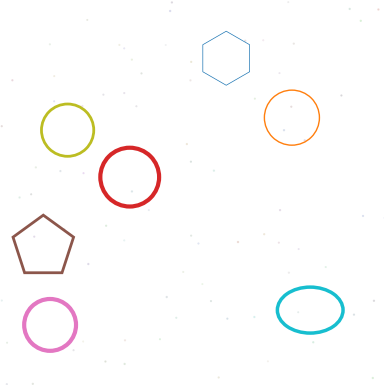[{"shape": "hexagon", "thickness": 0.5, "radius": 0.35, "center": [0.588, 0.849]}, {"shape": "circle", "thickness": 1, "radius": 0.36, "center": [0.758, 0.694]}, {"shape": "circle", "thickness": 3, "radius": 0.38, "center": [0.337, 0.54]}, {"shape": "pentagon", "thickness": 2, "radius": 0.41, "center": [0.112, 0.358]}, {"shape": "circle", "thickness": 3, "radius": 0.34, "center": [0.13, 0.156]}, {"shape": "circle", "thickness": 2, "radius": 0.34, "center": [0.176, 0.662]}, {"shape": "oval", "thickness": 2.5, "radius": 0.43, "center": [0.806, 0.195]}]